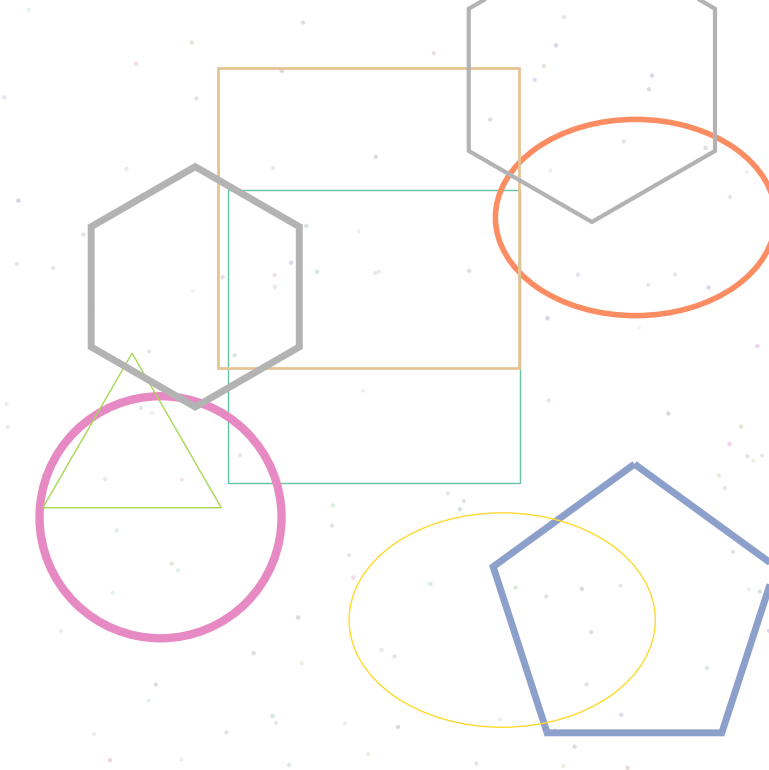[{"shape": "square", "thickness": 0.5, "radius": 0.95, "center": [0.486, 0.563]}, {"shape": "oval", "thickness": 2, "radius": 0.91, "center": [0.825, 0.718]}, {"shape": "pentagon", "thickness": 2.5, "radius": 0.96, "center": [0.824, 0.204]}, {"shape": "circle", "thickness": 3, "radius": 0.79, "center": [0.208, 0.328]}, {"shape": "triangle", "thickness": 0.5, "radius": 0.67, "center": [0.172, 0.408]}, {"shape": "oval", "thickness": 0.5, "radius": 0.99, "center": [0.652, 0.195]}, {"shape": "square", "thickness": 1, "radius": 0.98, "center": [0.478, 0.717]}, {"shape": "hexagon", "thickness": 1.5, "radius": 0.92, "center": [0.769, 0.896]}, {"shape": "hexagon", "thickness": 2.5, "radius": 0.78, "center": [0.254, 0.628]}]